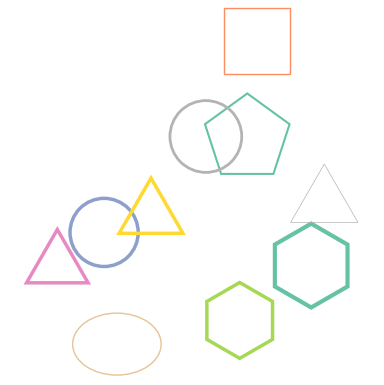[{"shape": "pentagon", "thickness": 1.5, "radius": 0.58, "center": [0.642, 0.642]}, {"shape": "hexagon", "thickness": 3, "radius": 0.54, "center": [0.808, 0.31]}, {"shape": "square", "thickness": 1, "radius": 0.43, "center": [0.667, 0.894]}, {"shape": "circle", "thickness": 2.5, "radius": 0.44, "center": [0.27, 0.396]}, {"shape": "triangle", "thickness": 2.5, "radius": 0.46, "center": [0.149, 0.312]}, {"shape": "hexagon", "thickness": 2.5, "radius": 0.49, "center": [0.623, 0.168]}, {"shape": "triangle", "thickness": 2.5, "radius": 0.48, "center": [0.392, 0.442]}, {"shape": "oval", "thickness": 1, "radius": 0.57, "center": [0.304, 0.106]}, {"shape": "triangle", "thickness": 0.5, "radius": 0.51, "center": [0.842, 0.473]}, {"shape": "circle", "thickness": 2, "radius": 0.47, "center": [0.535, 0.645]}]